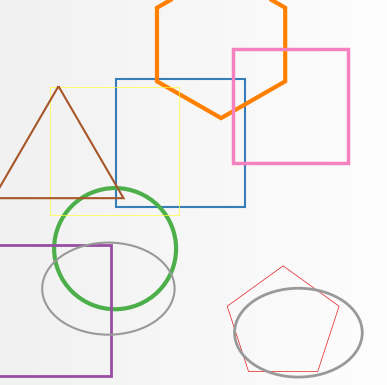[{"shape": "pentagon", "thickness": 0.5, "radius": 0.76, "center": [0.731, 0.158]}, {"shape": "square", "thickness": 1.5, "radius": 0.83, "center": [0.466, 0.629]}, {"shape": "circle", "thickness": 3, "radius": 0.79, "center": [0.297, 0.354]}, {"shape": "square", "thickness": 2, "radius": 0.85, "center": [0.116, 0.193]}, {"shape": "hexagon", "thickness": 3, "radius": 0.96, "center": [0.571, 0.884]}, {"shape": "square", "thickness": 0.5, "radius": 0.84, "center": [0.295, 0.608]}, {"shape": "triangle", "thickness": 1.5, "radius": 0.97, "center": [0.151, 0.582]}, {"shape": "square", "thickness": 2.5, "radius": 0.75, "center": [0.75, 0.725]}, {"shape": "oval", "thickness": 1.5, "radius": 0.85, "center": [0.28, 0.25]}, {"shape": "oval", "thickness": 2, "radius": 0.82, "center": [0.77, 0.136]}]